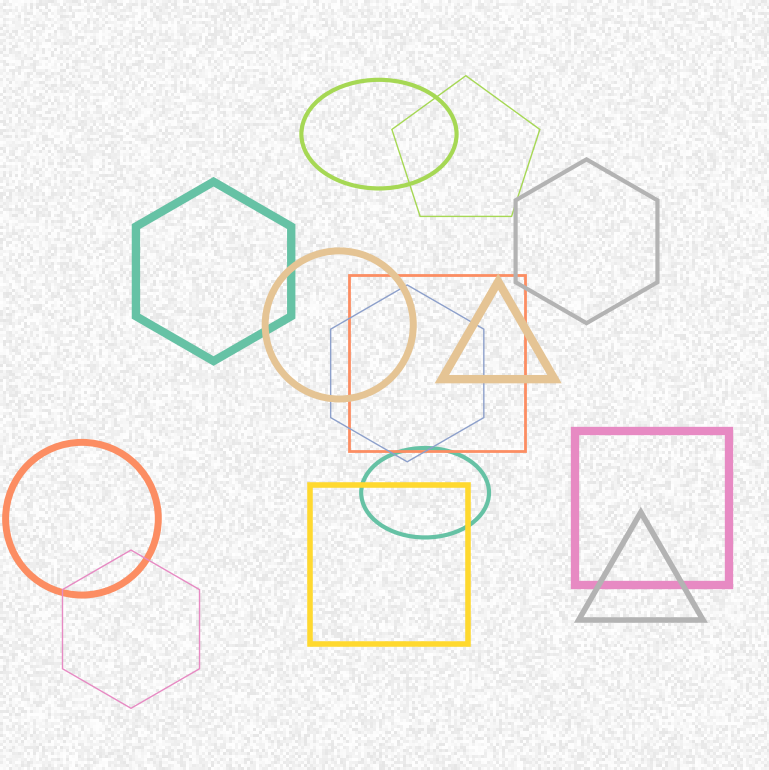[{"shape": "hexagon", "thickness": 3, "radius": 0.58, "center": [0.277, 0.648]}, {"shape": "oval", "thickness": 1.5, "radius": 0.42, "center": [0.552, 0.36]}, {"shape": "square", "thickness": 1, "radius": 0.57, "center": [0.568, 0.529]}, {"shape": "circle", "thickness": 2.5, "radius": 0.5, "center": [0.106, 0.326]}, {"shape": "hexagon", "thickness": 0.5, "radius": 0.57, "center": [0.529, 0.515]}, {"shape": "square", "thickness": 3, "radius": 0.5, "center": [0.847, 0.34]}, {"shape": "hexagon", "thickness": 0.5, "radius": 0.51, "center": [0.17, 0.183]}, {"shape": "pentagon", "thickness": 0.5, "radius": 0.51, "center": [0.605, 0.801]}, {"shape": "oval", "thickness": 1.5, "radius": 0.5, "center": [0.492, 0.826]}, {"shape": "square", "thickness": 2, "radius": 0.51, "center": [0.505, 0.267]}, {"shape": "circle", "thickness": 2.5, "radius": 0.48, "center": [0.441, 0.578]}, {"shape": "triangle", "thickness": 3, "radius": 0.42, "center": [0.647, 0.55]}, {"shape": "hexagon", "thickness": 1.5, "radius": 0.53, "center": [0.762, 0.687]}, {"shape": "triangle", "thickness": 2, "radius": 0.47, "center": [0.832, 0.241]}]